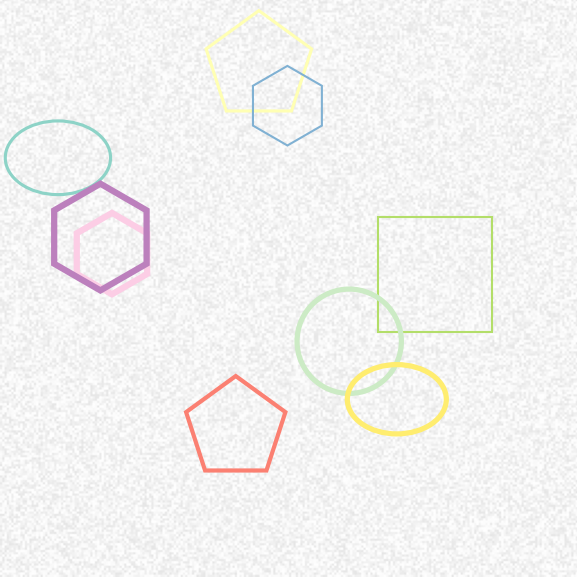[{"shape": "oval", "thickness": 1.5, "radius": 0.46, "center": [0.1, 0.726]}, {"shape": "pentagon", "thickness": 1.5, "radius": 0.48, "center": [0.448, 0.885]}, {"shape": "pentagon", "thickness": 2, "radius": 0.45, "center": [0.408, 0.258]}, {"shape": "hexagon", "thickness": 1, "radius": 0.34, "center": [0.498, 0.816]}, {"shape": "square", "thickness": 1, "radius": 0.5, "center": [0.753, 0.523]}, {"shape": "hexagon", "thickness": 3, "radius": 0.35, "center": [0.194, 0.56]}, {"shape": "hexagon", "thickness": 3, "radius": 0.46, "center": [0.174, 0.589]}, {"shape": "circle", "thickness": 2.5, "radius": 0.45, "center": [0.605, 0.408]}, {"shape": "oval", "thickness": 2.5, "radius": 0.43, "center": [0.687, 0.308]}]